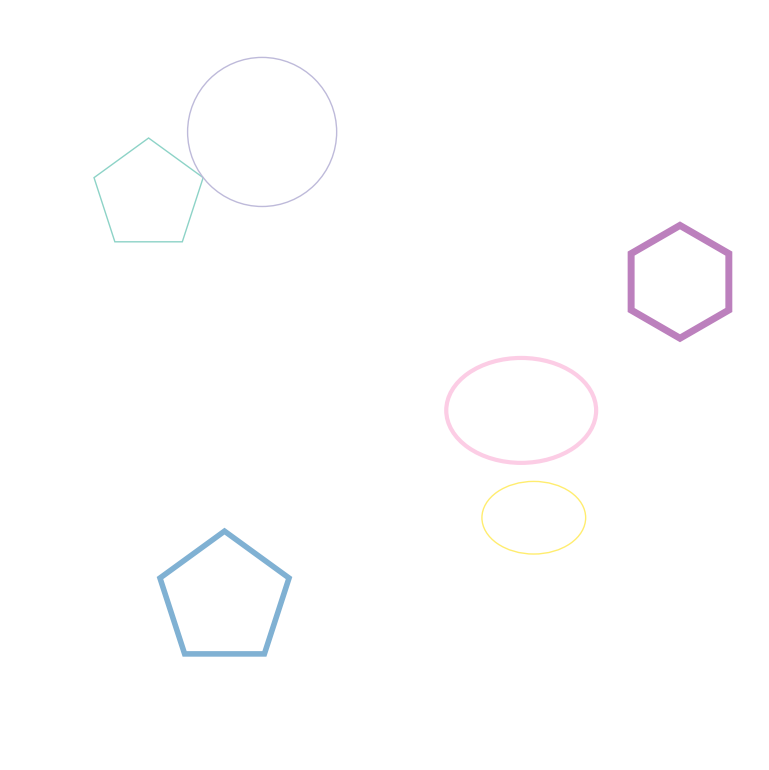[{"shape": "pentagon", "thickness": 0.5, "radius": 0.37, "center": [0.193, 0.746]}, {"shape": "circle", "thickness": 0.5, "radius": 0.48, "center": [0.34, 0.829]}, {"shape": "pentagon", "thickness": 2, "radius": 0.44, "center": [0.292, 0.222]}, {"shape": "oval", "thickness": 1.5, "radius": 0.49, "center": [0.677, 0.467]}, {"shape": "hexagon", "thickness": 2.5, "radius": 0.37, "center": [0.883, 0.634]}, {"shape": "oval", "thickness": 0.5, "radius": 0.34, "center": [0.693, 0.328]}]